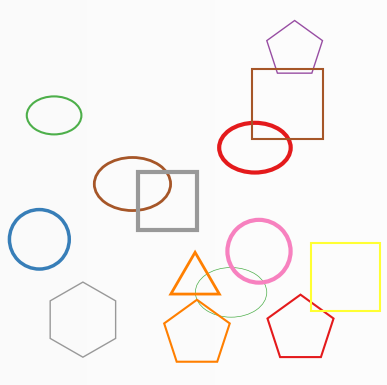[{"shape": "oval", "thickness": 3, "radius": 0.46, "center": [0.658, 0.616]}, {"shape": "pentagon", "thickness": 1.5, "radius": 0.45, "center": [0.776, 0.145]}, {"shape": "circle", "thickness": 2.5, "radius": 0.39, "center": [0.102, 0.378]}, {"shape": "oval", "thickness": 1.5, "radius": 0.35, "center": [0.14, 0.7]}, {"shape": "oval", "thickness": 0.5, "radius": 0.46, "center": [0.596, 0.241]}, {"shape": "pentagon", "thickness": 1, "radius": 0.38, "center": [0.76, 0.871]}, {"shape": "triangle", "thickness": 2, "radius": 0.36, "center": [0.503, 0.272]}, {"shape": "pentagon", "thickness": 1.5, "radius": 0.44, "center": [0.508, 0.132]}, {"shape": "square", "thickness": 1.5, "radius": 0.44, "center": [0.892, 0.28]}, {"shape": "oval", "thickness": 2, "radius": 0.49, "center": [0.342, 0.522]}, {"shape": "square", "thickness": 1.5, "radius": 0.46, "center": [0.742, 0.73]}, {"shape": "circle", "thickness": 3, "radius": 0.41, "center": [0.668, 0.347]}, {"shape": "square", "thickness": 3, "radius": 0.38, "center": [0.432, 0.477]}, {"shape": "hexagon", "thickness": 1, "radius": 0.49, "center": [0.214, 0.17]}]